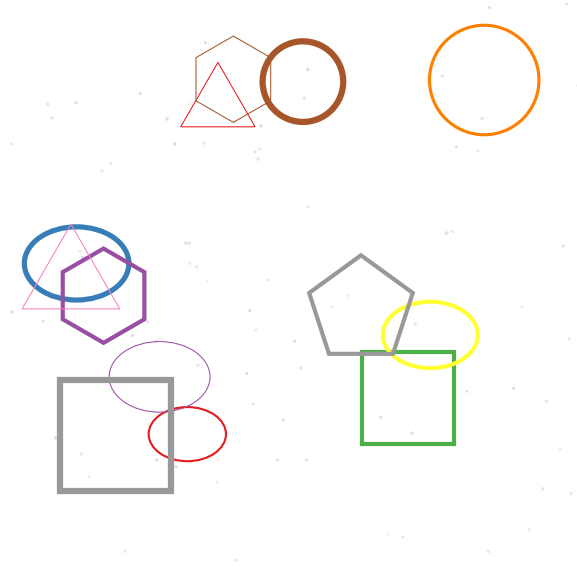[{"shape": "oval", "thickness": 1, "radius": 0.33, "center": [0.324, 0.247]}, {"shape": "triangle", "thickness": 0.5, "radius": 0.37, "center": [0.377, 0.817]}, {"shape": "oval", "thickness": 2.5, "radius": 0.45, "center": [0.133, 0.543]}, {"shape": "square", "thickness": 2, "radius": 0.4, "center": [0.707, 0.31]}, {"shape": "hexagon", "thickness": 2, "radius": 0.41, "center": [0.179, 0.487]}, {"shape": "oval", "thickness": 0.5, "radius": 0.44, "center": [0.276, 0.347]}, {"shape": "circle", "thickness": 1.5, "radius": 0.47, "center": [0.838, 0.861]}, {"shape": "oval", "thickness": 2, "radius": 0.41, "center": [0.745, 0.419]}, {"shape": "circle", "thickness": 3, "radius": 0.35, "center": [0.525, 0.858]}, {"shape": "hexagon", "thickness": 0.5, "radius": 0.37, "center": [0.404, 0.862]}, {"shape": "triangle", "thickness": 0.5, "radius": 0.49, "center": [0.123, 0.513]}, {"shape": "square", "thickness": 3, "radius": 0.48, "center": [0.2, 0.245]}, {"shape": "pentagon", "thickness": 2, "radius": 0.47, "center": [0.625, 0.463]}]